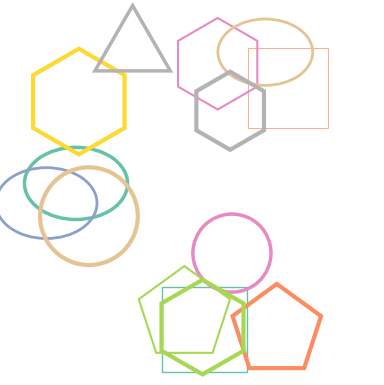[{"shape": "square", "thickness": 1, "radius": 0.55, "center": [0.532, 0.144]}, {"shape": "oval", "thickness": 2.5, "radius": 0.67, "center": [0.197, 0.524]}, {"shape": "pentagon", "thickness": 3, "radius": 0.6, "center": [0.719, 0.142]}, {"shape": "square", "thickness": 0.5, "radius": 0.52, "center": [0.748, 0.772]}, {"shape": "oval", "thickness": 2, "radius": 0.66, "center": [0.12, 0.473]}, {"shape": "circle", "thickness": 2.5, "radius": 0.51, "center": [0.602, 0.343]}, {"shape": "hexagon", "thickness": 1.5, "radius": 0.59, "center": [0.565, 0.834]}, {"shape": "hexagon", "thickness": 3, "radius": 0.61, "center": [0.526, 0.15]}, {"shape": "pentagon", "thickness": 1.5, "radius": 0.62, "center": [0.479, 0.184]}, {"shape": "hexagon", "thickness": 3, "radius": 0.69, "center": [0.205, 0.736]}, {"shape": "circle", "thickness": 3, "radius": 0.63, "center": [0.231, 0.439]}, {"shape": "oval", "thickness": 2, "radius": 0.62, "center": [0.689, 0.864]}, {"shape": "triangle", "thickness": 2.5, "radius": 0.57, "center": [0.344, 0.872]}, {"shape": "hexagon", "thickness": 3, "radius": 0.51, "center": [0.598, 0.712]}]